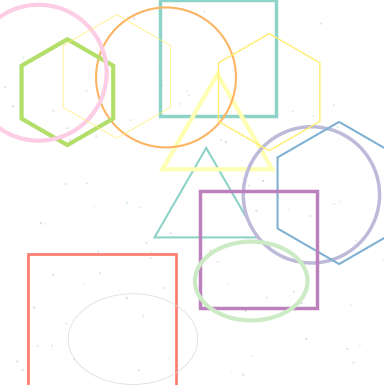[{"shape": "triangle", "thickness": 1.5, "radius": 0.77, "center": [0.536, 0.461]}, {"shape": "square", "thickness": 2.5, "radius": 0.75, "center": [0.566, 0.85]}, {"shape": "triangle", "thickness": 3, "radius": 0.82, "center": [0.565, 0.643]}, {"shape": "circle", "thickness": 2.5, "radius": 0.88, "center": [0.809, 0.494]}, {"shape": "square", "thickness": 2, "radius": 0.96, "center": [0.265, 0.148]}, {"shape": "hexagon", "thickness": 1.5, "radius": 0.92, "center": [0.881, 0.499]}, {"shape": "circle", "thickness": 1.5, "radius": 0.91, "center": [0.431, 0.799]}, {"shape": "hexagon", "thickness": 3, "radius": 0.69, "center": [0.175, 0.761]}, {"shape": "circle", "thickness": 3, "radius": 0.88, "center": [0.1, 0.811]}, {"shape": "oval", "thickness": 0.5, "radius": 0.84, "center": [0.345, 0.119]}, {"shape": "square", "thickness": 2.5, "radius": 0.76, "center": [0.671, 0.352]}, {"shape": "oval", "thickness": 3, "radius": 0.73, "center": [0.653, 0.27]}, {"shape": "hexagon", "thickness": 1, "radius": 0.76, "center": [0.699, 0.761]}, {"shape": "hexagon", "thickness": 0.5, "radius": 0.8, "center": [0.303, 0.801]}]